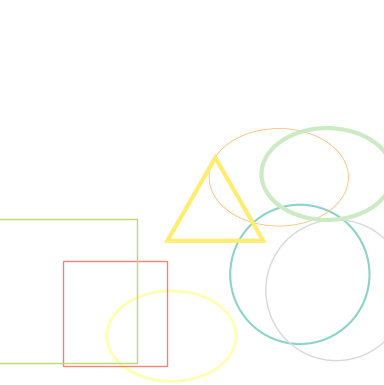[{"shape": "circle", "thickness": 1.5, "radius": 0.9, "center": [0.779, 0.287]}, {"shape": "oval", "thickness": 2, "radius": 0.84, "center": [0.445, 0.127]}, {"shape": "square", "thickness": 1, "radius": 0.68, "center": [0.299, 0.185]}, {"shape": "oval", "thickness": 0.5, "radius": 0.9, "center": [0.724, 0.539]}, {"shape": "square", "thickness": 1, "radius": 0.94, "center": [0.168, 0.244]}, {"shape": "circle", "thickness": 1, "radius": 0.92, "center": [0.873, 0.246]}, {"shape": "oval", "thickness": 3, "radius": 0.85, "center": [0.849, 0.548]}, {"shape": "triangle", "thickness": 3, "radius": 0.72, "center": [0.559, 0.447]}]